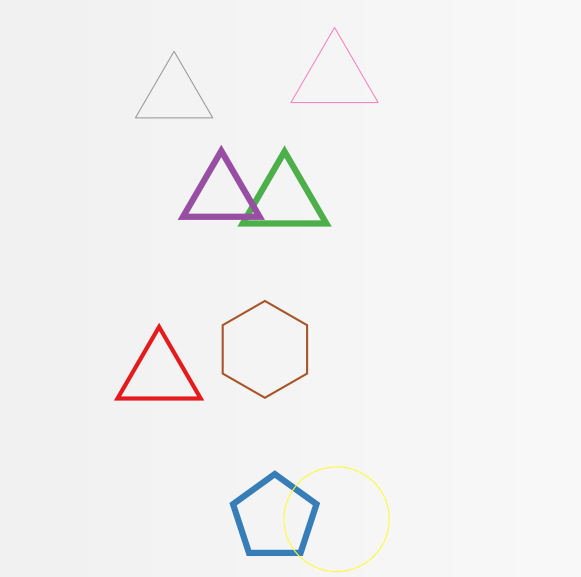[{"shape": "triangle", "thickness": 2, "radius": 0.41, "center": [0.274, 0.35]}, {"shape": "pentagon", "thickness": 3, "radius": 0.38, "center": [0.473, 0.103]}, {"shape": "triangle", "thickness": 3, "radius": 0.41, "center": [0.49, 0.654]}, {"shape": "triangle", "thickness": 3, "radius": 0.38, "center": [0.381, 0.662]}, {"shape": "circle", "thickness": 0.5, "radius": 0.45, "center": [0.579, 0.1]}, {"shape": "hexagon", "thickness": 1, "radius": 0.42, "center": [0.456, 0.394]}, {"shape": "triangle", "thickness": 0.5, "radius": 0.43, "center": [0.576, 0.865]}, {"shape": "triangle", "thickness": 0.5, "radius": 0.38, "center": [0.299, 0.833]}]